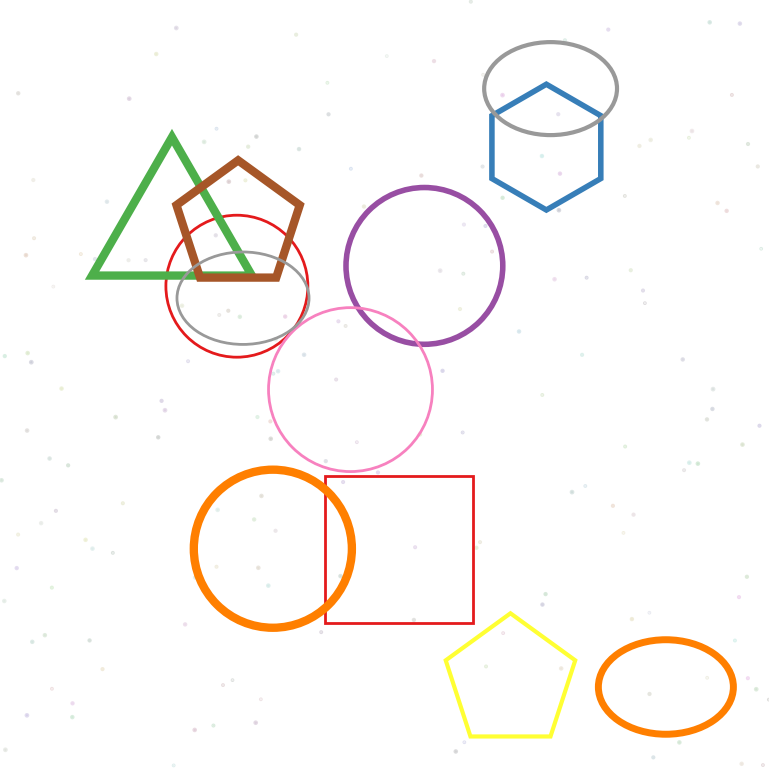[{"shape": "circle", "thickness": 1, "radius": 0.46, "center": [0.308, 0.628]}, {"shape": "square", "thickness": 1, "radius": 0.48, "center": [0.518, 0.286]}, {"shape": "hexagon", "thickness": 2, "radius": 0.41, "center": [0.71, 0.809]}, {"shape": "triangle", "thickness": 3, "radius": 0.6, "center": [0.223, 0.702]}, {"shape": "circle", "thickness": 2, "radius": 0.51, "center": [0.551, 0.655]}, {"shape": "circle", "thickness": 3, "radius": 0.51, "center": [0.354, 0.287]}, {"shape": "oval", "thickness": 2.5, "radius": 0.44, "center": [0.865, 0.108]}, {"shape": "pentagon", "thickness": 1.5, "radius": 0.44, "center": [0.663, 0.115]}, {"shape": "pentagon", "thickness": 3, "radius": 0.42, "center": [0.309, 0.708]}, {"shape": "circle", "thickness": 1, "radius": 0.53, "center": [0.455, 0.494]}, {"shape": "oval", "thickness": 1.5, "radius": 0.43, "center": [0.715, 0.885]}, {"shape": "oval", "thickness": 1, "radius": 0.43, "center": [0.316, 0.613]}]